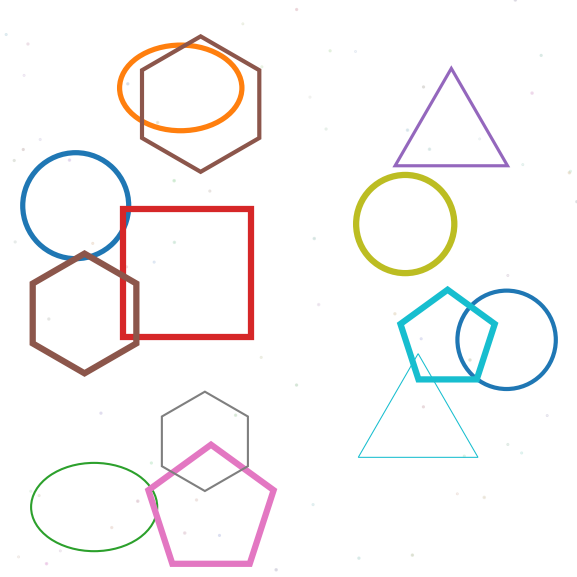[{"shape": "circle", "thickness": 2.5, "radius": 0.46, "center": [0.131, 0.643]}, {"shape": "circle", "thickness": 2, "radius": 0.43, "center": [0.877, 0.411]}, {"shape": "oval", "thickness": 2.5, "radius": 0.53, "center": [0.313, 0.847]}, {"shape": "oval", "thickness": 1, "radius": 0.55, "center": [0.163, 0.121]}, {"shape": "square", "thickness": 3, "radius": 0.55, "center": [0.323, 0.527]}, {"shape": "triangle", "thickness": 1.5, "radius": 0.56, "center": [0.781, 0.768]}, {"shape": "hexagon", "thickness": 2, "radius": 0.59, "center": [0.347, 0.819]}, {"shape": "hexagon", "thickness": 3, "radius": 0.52, "center": [0.146, 0.456]}, {"shape": "pentagon", "thickness": 3, "radius": 0.57, "center": [0.365, 0.115]}, {"shape": "hexagon", "thickness": 1, "radius": 0.43, "center": [0.355, 0.235]}, {"shape": "circle", "thickness": 3, "radius": 0.43, "center": [0.702, 0.611]}, {"shape": "pentagon", "thickness": 3, "radius": 0.43, "center": [0.775, 0.412]}, {"shape": "triangle", "thickness": 0.5, "radius": 0.6, "center": [0.724, 0.267]}]